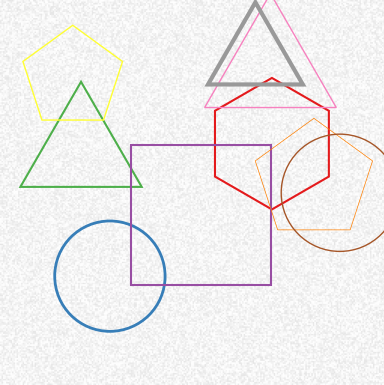[{"shape": "hexagon", "thickness": 1.5, "radius": 0.85, "center": [0.706, 0.627]}, {"shape": "circle", "thickness": 2, "radius": 0.72, "center": [0.285, 0.283]}, {"shape": "triangle", "thickness": 1.5, "radius": 0.91, "center": [0.211, 0.606]}, {"shape": "square", "thickness": 1.5, "radius": 0.9, "center": [0.522, 0.442]}, {"shape": "pentagon", "thickness": 0.5, "radius": 0.8, "center": [0.815, 0.533]}, {"shape": "pentagon", "thickness": 1, "radius": 0.68, "center": [0.189, 0.798]}, {"shape": "circle", "thickness": 1, "radius": 0.76, "center": [0.883, 0.499]}, {"shape": "triangle", "thickness": 1, "radius": 0.99, "center": [0.702, 0.819]}, {"shape": "triangle", "thickness": 3, "radius": 0.71, "center": [0.663, 0.852]}]